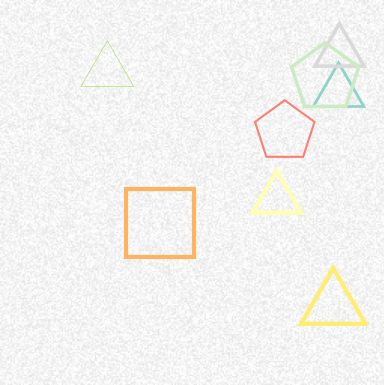[{"shape": "triangle", "thickness": 2, "radius": 0.38, "center": [0.879, 0.761]}, {"shape": "triangle", "thickness": 3, "radius": 0.36, "center": [0.719, 0.484]}, {"shape": "pentagon", "thickness": 1.5, "radius": 0.41, "center": [0.74, 0.658]}, {"shape": "square", "thickness": 3, "radius": 0.44, "center": [0.415, 0.421]}, {"shape": "triangle", "thickness": 0.5, "radius": 0.4, "center": [0.279, 0.815]}, {"shape": "triangle", "thickness": 2.5, "radius": 0.37, "center": [0.882, 0.865]}, {"shape": "pentagon", "thickness": 2.5, "radius": 0.46, "center": [0.845, 0.798]}, {"shape": "triangle", "thickness": 3, "radius": 0.48, "center": [0.866, 0.207]}]